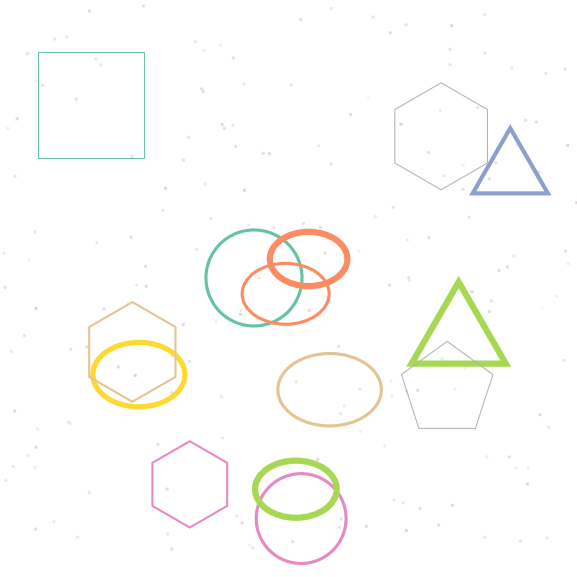[{"shape": "square", "thickness": 0.5, "radius": 0.46, "center": [0.158, 0.817]}, {"shape": "circle", "thickness": 1.5, "radius": 0.42, "center": [0.44, 0.518]}, {"shape": "oval", "thickness": 3, "radius": 0.34, "center": [0.534, 0.551]}, {"shape": "oval", "thickness": 1.5, "radius": 0.38, "center": [0.495, 0.49]}, {"shape": "triangle", "thickness": 2, "radius": 0.38, "center": [0.884, 0.702]}, {"shape": "circle", "thickness": 1.5, "radius": 0.39, "center": [0.521, 0.101]}, {"shape": "hexagon", "thickness": 1, "radius": 0.37, "center": [0.329, 0.16]}, {"shape": "triangle", "thickness": 3, "radius": 0.47, "center": [0.794, 0.417]}, {"shape": "oval", "thickness": 3, "radius": 0.35, "center": [0.512, 0.152]}, {"shape": "oval", "thickness": 2.5, "radius": 0.4, "center": [0.24, 0.35]}, {"shape": "oval", "thickness": 1.5, "radius": 0.45, "center": [0.571, 0.324]}, {"shape": "hexagon", "thickness": 1, "radius": 0.43, "center": [0.229, 0.39]}, {"shape": "hexagon", "thickness": 0.5, "radius": 0.46, "center": [0.764, 0.763]}, {"shape": "pentagon", "thickness": 0.5, "radius": 0.42, "center": [0.774, 0.325]}]